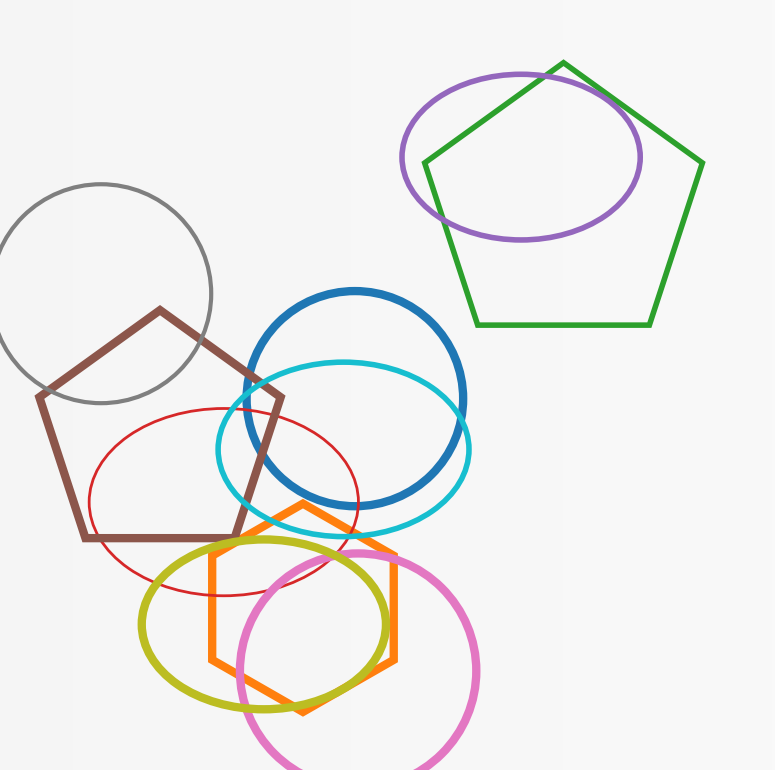[{"shape": "circle", "thickness": 3, "radius": 0.7, "center": [0.458, 0.482]}, {"shape": "hexagon", "thickness": 3, "radius": 0.68, "center": [0.391, 0.211]}, {"shape": "pentagon", "thickness": 2, "radius": 0.94, "center": [0.727, 0.73]}, {"shape": "oval", "thickness": 1, "radius": 0.87, "center": [0.289, 0.348]}, {"shape": "oval", "thickness": 2, "radius": 0.77, "center": [0.672, 0.796]}, {"shape": "pentagon", "thickness": 3, "radius": 0.82, "center": [0.206, 0.434]}, {"shape": "circle", "thickness": 3, "radius": 0.76, "center": [0.462, 0.129]}, {"shape": "circle", "thickness": 1.5, "radius": 0.71, "center": [0.13, 0.619]}, {"shape": "oval", "thickness": 3, "radius": 0.79, "center": [0.34, 0.189]}, {"shape": "oval", "thickness": 2, "radius": 0.81, "center": [0.443, 0.416]}]